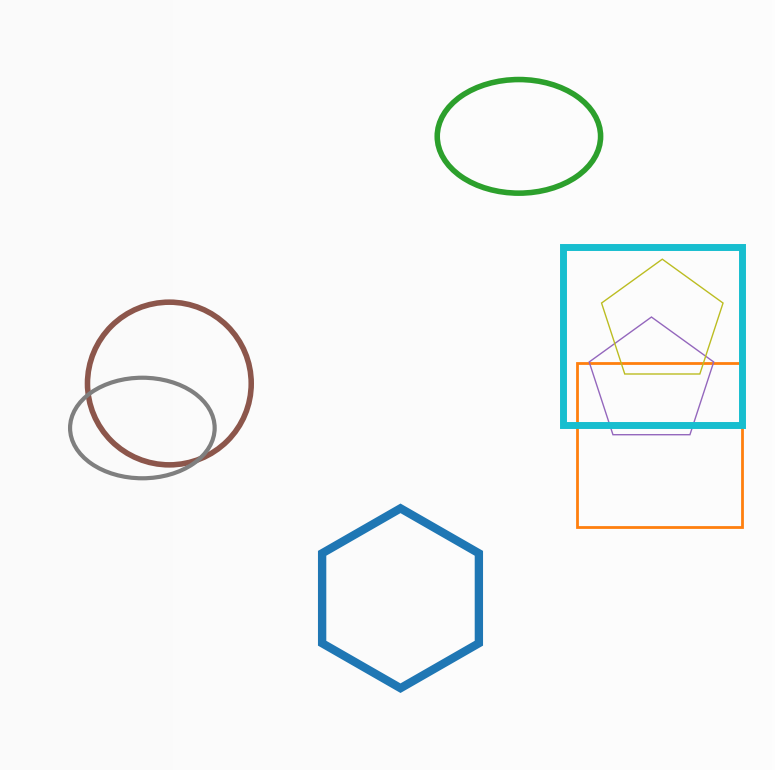[{"shape": "hexagon", "thickness": 3, "radius": 0.58, "center": [0.517, 0.223]}, {"shape": "square", "thickness": 1, "radius": 0.53, "center": [0.851, 0.422]}, {"shape": "oval", "thickness": 2, "radius": 0.53, "center": [0.67, 0.823]}, {"shape": "pentagon", "thickness": 0.5, "radius": 0.42, "center": [0.841, 0.504]}, {"shape": "circle", "thickness": 2, "radius": 0.53, "center": [0.219, 0.502]}, {"shape": "oval", "thickness": 1.5, "radius": 0.47, "center": [0.184, 0.444]}, {"shape": "pentagon", "thickness": 0.5, "radius": 0.41, "center": [0.855, 0.581]}, {"shape": "square", "thickness": 2.5, "radius": 0.58, "center": [0.842, 0.564]}]